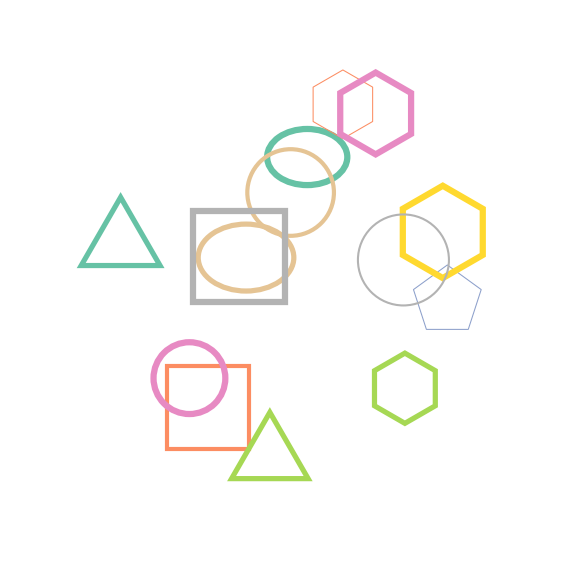[{"shape": "triangle", "thickness": 2.5, "radius": 0.39, "center": [0.209, 0.579]}, {"shape": "oval", "thickness": 3, "radius": 0.35, "center": [0.532, 0.727]}, {"shape": "hexagon", "thickness": 0.5, "radius": 0.3, "center": [0.594, 0.818]}, {"shape": "square", "thickness": 2, "radius": 0.36, "center": [0.36, 0.294]}, {"shape": "pentagon", "thickness": 0.5, "radius": 0.31, "center": [0.775, 0.479]}, {"shape": "hexagon", "thickness": 3, "radius": 0.35, "center": [0.65, 0.803]}, {"shape": "circle", "thickness": 3, "radius": 0.31, "center": [0.328, 0.344]}, {"shape": "triangle", "thickness": 2.5, "radius": 0.38, "center": [0.467, 0.209]}, {"shape": "hexagon", "thickness": 2.5, "radius": 0.3, "center": [0.701, 0.327]}, {"shape": "hexagon", "thickness": 3, "radius": 0.4, "center": [0.767, 0.598]}, {"shape": "circle", "thickness": 2, "radius": 0.37, "center": [0.503, 0.666]}, {"shape": "oval", "thickness": 2.5, "radius": 0.41, "center": [0.426, 0.553]}, {"shape": "circle", "thickness": 1, "radius": 0.39, "center": [0.699, 0.549]}, {"shape": "square", "thickness": 3, "radius": 0.4, "center": [0.414, 0.555]}]